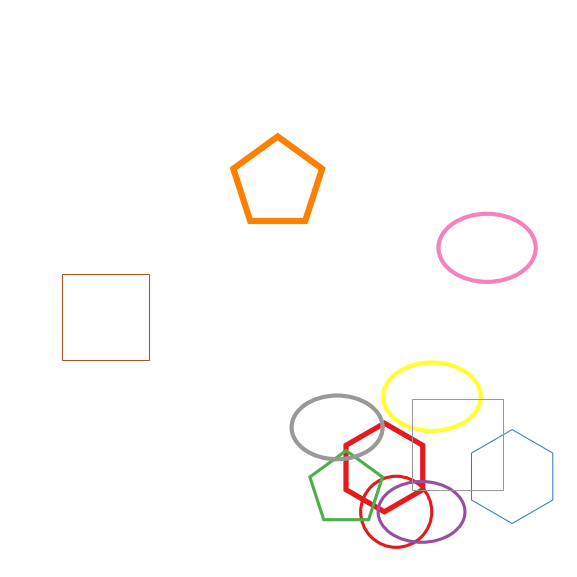[{"shape": "hexagon", "thickness": 2.5, "radius": 0.38, "center": [0.666, 0.19]}, {"shape": "circle", "thickness": 1.5, "radius": 0.31, "center": [0.686, 0.113]}, {"shape": "hexagon", "thickness": 0.5, "radius": 0.41, "center": [0.887, 0.174]}, {"shape": "pentagon", "thickness": 1.5, "radius": 0.33, "center": [0.599, 0.153]}, {"shape": "oval", "thickness": 1.5, "radius": 0.38, "center": [0.73, 0.113]}, {"shape": "pentagon", "thickness": 3, "radius": 0.4, "center": [0.481, 0.682]}, {"shape": "oval", "thickness": 2, "radius": 0.42, "center": [0.748, 0.312]}, {"shape": "square", "thickness": 0.5, "radius": 0.37, "center": [0.183, 0.451]}, {"shape": "oval", "thickness": 2, "radius": 0.42, "center": [0.843, 0.57]}, {"shape": "oval", "thickness": 2, "radius": 0.39, "center": [0.584, 0.259]}, {"shape": "square", "thickness": 0.5, "radius": 0.39, "center": [0.792, 0.229]}]